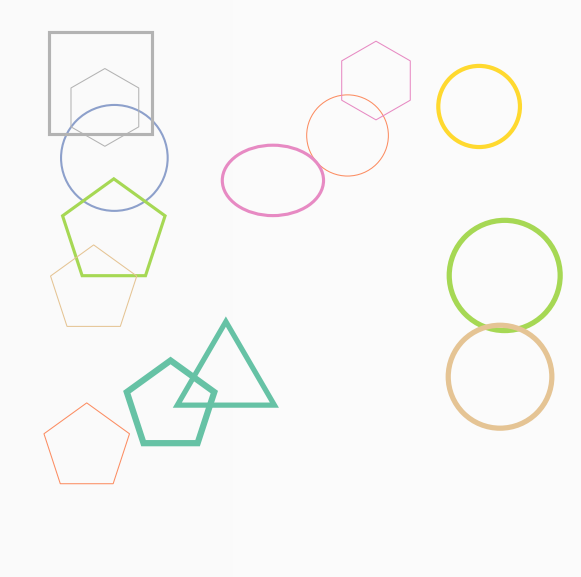[{"shape": "triangle", "thickness": 2.5, "radius": 0.48, "center": [0.389, 0.346]}, {"shape": "pentagon", "thickness": 3, "radius": 0.4, "center": [0.293, 0.296]}, {"shape": "circle", "thickness": 0.5, "radius": 0.35, "center": [0.598, 0.765]}, {"shape": "pentagon", "thickness": 0.5, "radius": 0.39, "center": [0.149, 0.224]}, {"shape": "circle", "thickness": 1, "radius": 0.46, "center": [0.197, 0.726]}, {"shape": "hexagon", "thickness": 0.5, "radius": 0.34, "center": [0.647, 0.86]}, {"shape": "oval", "thickness": 1.5, "radius": 0.44, "center": [0.47, 0.687]}, {"shape": "pentagon", "thickness": 1.5, "radius": 0.46, "center": [0.196, 0.597]}, {"shape": "circle", "thickness": 2.5, "radius": 0.48, "center": [0.868, 0.522]}, {"shape": "circle", "thickness": 2, "radius": 0.35, "center": [0.824, 0.815]}, {"shape": "pentagon", "thickness": 0.5, "radius": 0.39, "center": [0.161, 0.497]}, {"shape": "circle", "thickness": 2.5, "radius": 0.45, "center": [0.86, 0.347]}, {"shape": "square", "thickness": 1.5, "radius": 0.44, "center": [0.173, 0.855]}, {"shape": "hexagon", "thickness": 0.5, "radius": 0.34, "center": [0.18, 0.813]}]